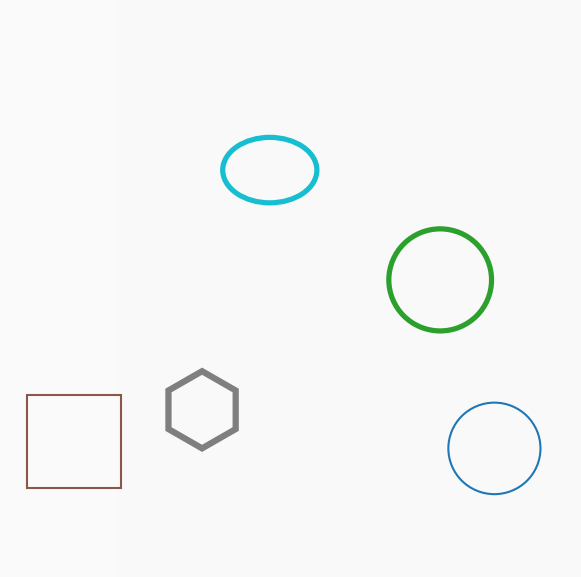[{"shape": "circle", "thickness": 1, "radius": 0.4, "center": [0.851, 0.223]}, {"shape": "circle", "thickness": 2.5, "radius": 0.44, "center": [0.757, 0.514]}, {"shape": "square", "thickness": 1, "radius": 0.4, "center": [0.127, 0.235]}, {"shape": "hexagon", "thickness": 3, "radius": 0.33, "center": [0.348, 0.29]}, {"shape": "oval", "thickness": 2.5, "radius": 0.4, "center": [0.464, 0.705]}]